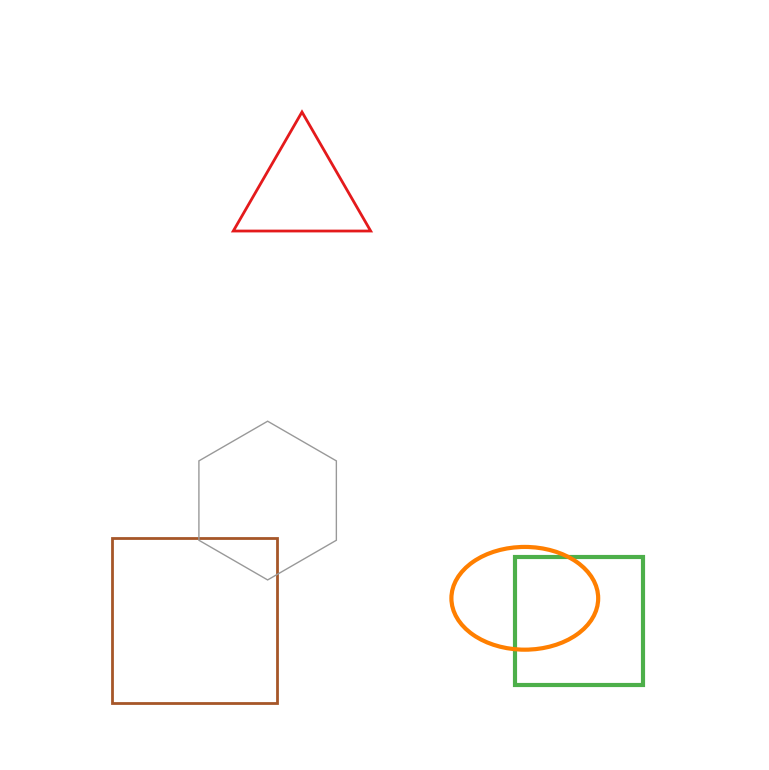[{"shape": "triangle", "thickness": 1, "radius": 0.52, "center": [0.392, 0.751]}, {"shape": "square", "thickness": 1.5, "radius": 0.42, "center": [0.752, 0.193]}, {"shape": "oval", "thickness": 1.5, "radius": 0.48, "center": [0.682, 0.223]}, {"shape": "square", "thickness": 1, "radius": 0.54, "center": [0.252, 0.194]}, {"shape": "hexagon", "thickness": 0.5, "radius": 0.52, "center": [0.348, 0.35]}]